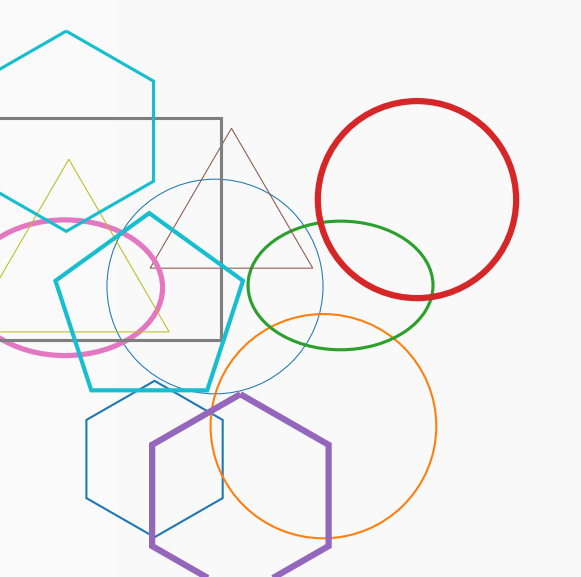[{"shape": "circle", "thickness": 0.5, "radius": 0.93, "center": [0.37, 0.503]}, {"shape": "hexagon", "thickness": 1, "radius": 0.68, "center": [0.266, 0.204]}, {"shape": "circle", "thickness": 1, "radius": 0.97, "center": [0.556, 0.261]}, {"shape": "oval", "thickness": 1.5, "radius": 0.8, "center": [0.586, 0.505]}, {"shape": "circle", "thickness": 3, "radius": 0.85, "center": [0.717, 0.653]}, {"shape": "hexagon", "thickness": 3, "radius": 0.88, "center": [0.414, 0.141]}, {"shape": "triangle", "thickness": 0.5, "radius": 0.81, "center": [0.398, 0.616]}, {"shape": "oval", "thickness": 2.5, "radius": 0.84, "center": [0.112, 0.501]}, {"shape": "square", "thickness": 1.5, "radius": 0.96, "center": [0.187, 0.603]}, {"shape": "triangle", "thickness": 0.5, "radius": 1.0, "center": [0.118, 0.524]}, {"shape": "pentagon", "thickness": 2, "radius": 0.85, "center": [0.257, 0.461]}, {"shape": "hexagon", "thickness": 1.5, "radius": 0.87, "center": [0.114, 0.772]}]